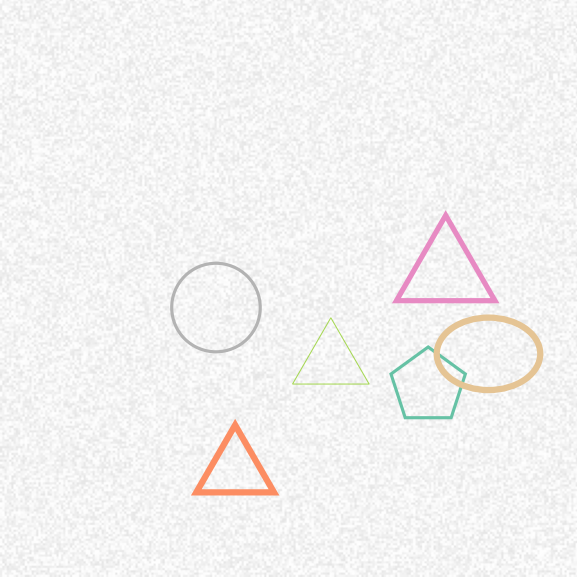[{"shape": "pentagon", "thickness": 1.5, "radius": 0.34, "center": [0.741, 0.331]}, {"shape": "triangle", "thickness": 3, "radius": 0.39, "center": [0.407, 0.185]}, {"shape": "triangle", "thickness": 2.5, "radius": 0.49, "center": [0.772, 0.528]}, {"shape": "triangle", "thickness": 0.5, "radius": 0.38, "center": [0.573, 0.372]}, {"shape": "oval", "thickness": 3, "radius": 0.45, "center": [0.846, 0.386]}, {"shape": "circle", "thickness": 1.5, "radius": 0.38, "center": [0.374, 0.467]}]